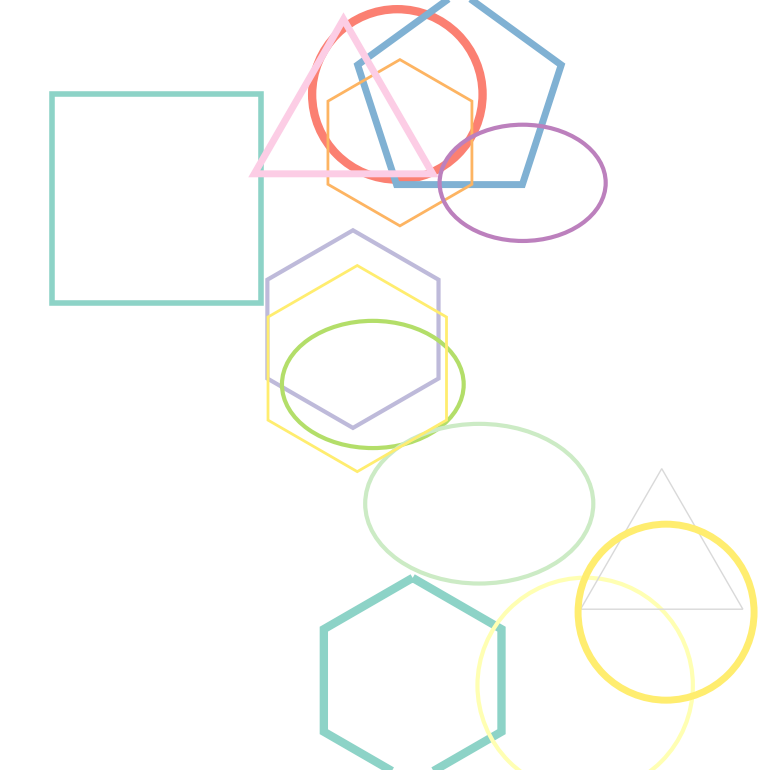[{"shape": "square", "thickness": 2, "radius": 0.68, "center": [0.203, 0.742]}, {"shape": "hexagon", "thickness": 3, "radius": 0.67, "center": [0.536, 0.116]}, {"shape": "circle", "thickness": 1.5, "radius": 0.7, "center": [0.76, 0.11]}, {"shape": "hexagon", "thickness": 1.5, "radius": 0.64, "center": [0.458, 0.573]}, {"shape": "circle", "thickness": 3, "radius": 0.55, "center": [0.516, 0.877]}, {"shape": "pentagon", "thickness": 2.5, "radius": 0.69, "center": [0.597, 0.873]}, {"shape": "hexagon", "thickness": 1, "radius": 0.54, "center": [0.519, 0.815]}, {"shape": "oval", "thickness": 1.5, "radius": 0.59, "center": [0.484, 0.501]}, {"shape": "triangle", "thickness": 2.5, "radius": 0.67, "center": [0.446, 0.841]}, {"shape": "triangle", "thickness": 0.5, "radius": 0.61, "center": [0.859, 0.27]}, {"shape": "oval", "thickness": 1.5, "radius": 0.54, "center": [0.679, 0.763]}, {"shape": "oval", "thickness": 1.5, "radius": 0.74, "center": [0.622, 0.346]}, {"shape": "circle", "thickness": 2.5, "radius": 0.57, "center": [0.865, 0.205]}, {"shape": "hexagon", "thickness": 1, "radius": 0.67, "center": [0.464, 0.521]}]